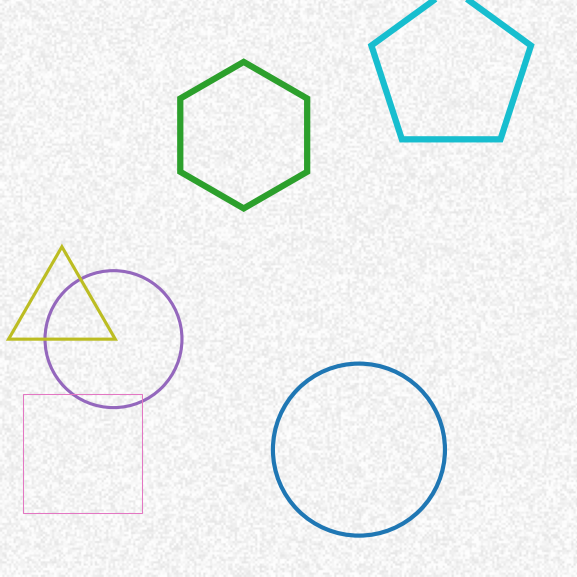[{"shape": "circle", "thickness": 2, "radius": 0.74, "center": [0.622, 0.221]}, {"shape": "hexagon", "thickness": 3, "radius": 0.63, "center": [0.422, 0.765]}, {"shape": "circle", "thickness": 1.5, "radius": 0.59, "center": [0.197, 0.412]}, {"shape": "square", "thickness": 0.5, "radius": 0.52, "center": [0.143, 0.213]}, {"shape": "triangle", "thickness": 1.5, "radius": 0.53, "center": [0.107, 0.465]}, {"shape": "pentagon", "thickness": 3, "radius": 0.73, "center": [0.781, 0.875]}]